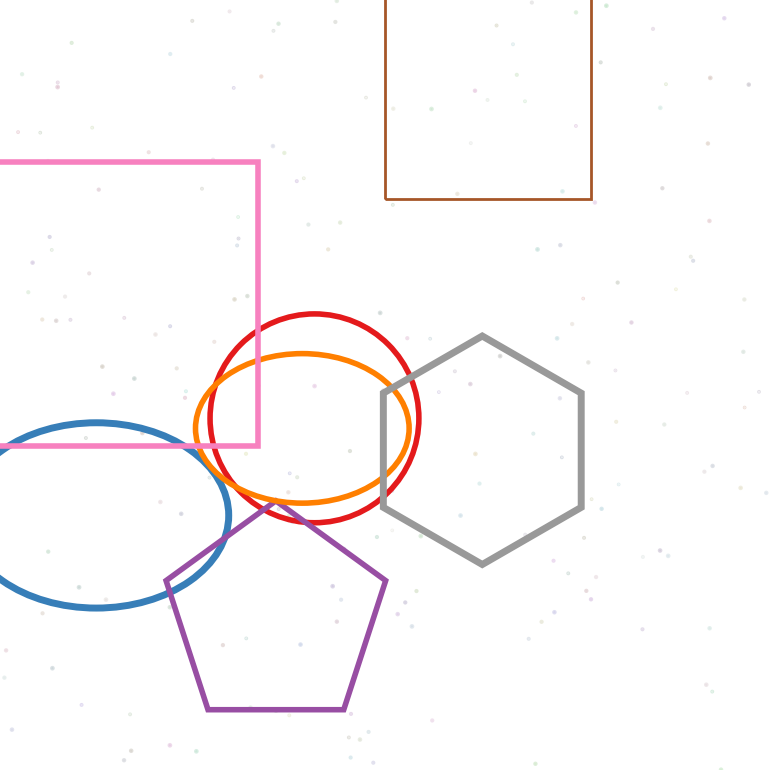[{"shape": "circle", "thickness": 2, "radius": 0.68, "center": [0.408, 0.457]}, {"shape": "oval", "thickness": 2.5, "radius": 0.86, "center": [0.125, 0.331]}, {"shape": "pentagon", "thickness": 2, "radius": 0.75, "center": [0.358, 0.2]}, {"shape": "oval", "thickness": 2, "radius": 0.69, "center": [0.393, 0.444]}, {"shape": "square", "thickness": 1, "radius": 0.67, "center": [0.634, 0.875]}, {"shape": "square", "thickness": 2, "radius": 0.92, "center": [0.15, 0.605]}, {"shape": "hexagon", "thickness": 2.5, "radius": 0.74, "center": [0.626, 0.415]}]